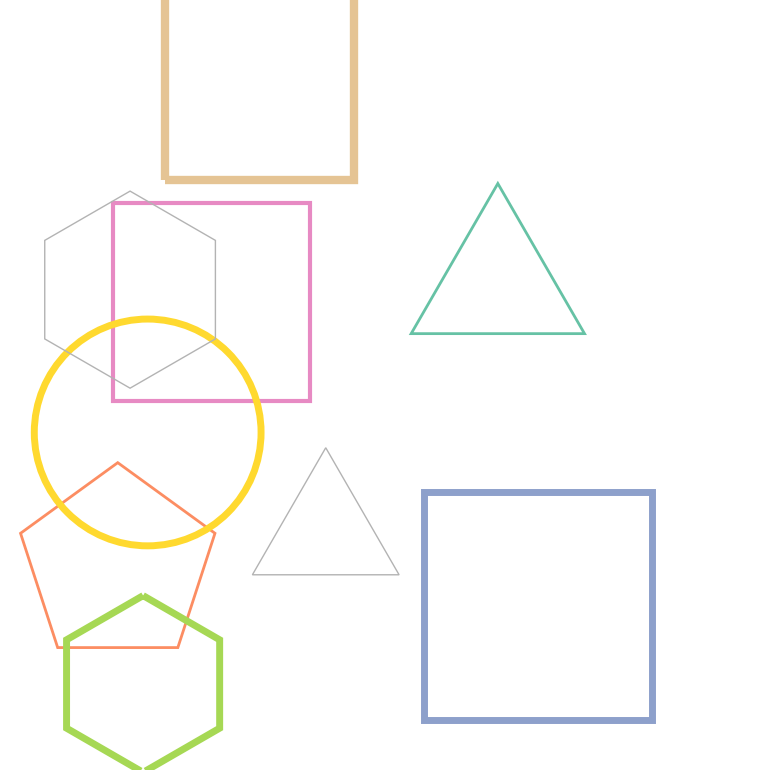[{"shape": "triangle", "thickness": 1, "radius": 0.65, "center": [0.647, 0.632]}, {"shape": "pentagon", "thickness": 1, "radius": 0.66, "center": [0.153, 0.266]}, {"shape": "square", "thickness": 2.5, "radius": 0.74, "center": [0.698, 0.213]}, {"shape": "square", "thickness": 1.5, "radius": 0.64, "center": [0.275, 0.608]}, {"shape": "hexagon", "thickness": 2.5, "radius": 0.57, "center": [0.186, 0.112]}, {"shape": "circle", "thickness": 2.5, "radius": 0.74, "center": [0.192, 0.438]}, {"shape": "square", "thickness": 3, "radius": 0.61, "center": [0.337, 0.889]}, {"shape": "hexagon", "thickness": 0.5, "radius": 0.64, "center": [0.169, 0.624]}, {"shape": "triangle", "thickness": 0.5, "radius": 0.55, "center": [0.423, 0.309]}]